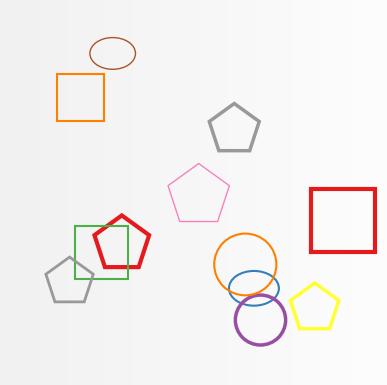[{"shape": "pentagon", "thickness": 3, "radius": 0.37, "center": [0.314, 0.366]}, {"shape": "square", "thickness": 3, "radius": 0.41, "center": [0.885, 0.426]}, {"shape": "oval", "thickness": 1.5, "radius": 0.32, "center": [0.655, 0.251]}, {"shape": "square", "thickness": 1.5, "radius": 0.34, "center": [0.262, 0.344]}, {"shape": "circle", "thickness": 2.5, "radius": 0.32, "center": [0.672, 0.169]}, {"shape": "square", "thickness": 1.5, "radius": 0.3, "center": [0.207, 0.746]}, {"shape": "circle", "thickness": 1.5, "radius": 0.4, "center": [0.633, 0.313]}, {"shape": "pentagon", "thickness": 2.5, "radius": 0.33, "center": [0.812, 0.199]}, {"shape": "oval", "thickness": 1, "radius": 0.29, "center": [0.291, 0.861]}, {"shape": "pentagon", "thickness": 1, "radius": 0.42, "center": [0.513, 0.492]}, {"shape": "pentagon", "thickness": 2.5, "radius": 0.34, "center": [0.605, 0.663]}, {"shape": "pentagon", "thickness": 2, "radius": 0.32, "center": [0.18, 0.268]}]